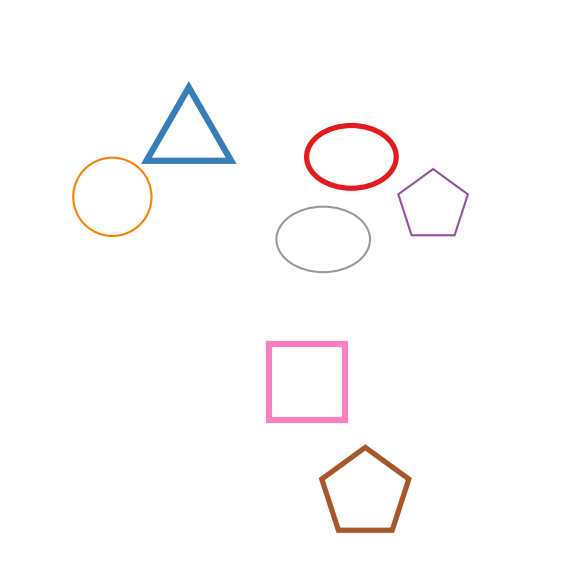[{"shape": "oval", "thickness": 2.5, "radius": 0.39, "center": [0.609, 0.727]}, {"shape": "triangle", "thickness": 3, "radius": 0.42, "center": [0.327, 0.763]}, {"shape": "pentagon", "thickness": 1, "radius": 0.32, "center": [0.75, 0.643]}, {"shape": "circle", "thickness": 1, "radius": 0.34, "center": [0.195, 0.658]}, {"shape": "pentagon", "thickness": 2.5, "radius": 0.4, "center": [0.633, 0.145]}, {"shape": "square", "thickness": 3, "radius": 0.33, "center": [0.531, 0.337]}, {"shape": "oval", "thickness": 1, "radius": 0.41, "center": [0.56, 0.585]}]